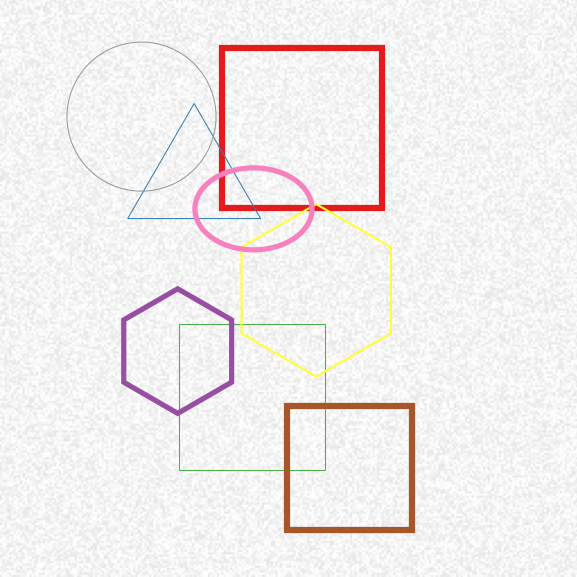[{"shape": "square", "thickness": 3, "radius": 0.69, "center": [0.523, 0.778]}, {"shape": "triangle", "thickness": 0.5, "radius": 0.66, "center": [0.336, 0.687]}, {"shape": "square", "thickness": 0.5, "radius": 0.63, "center": [0.436, 0.312]}, {"shape": "hexagon", "thickness": 2.5, "radius": 0.54, "center": [0.308, 0.391]}, {"shape": "hexagon", "thickness": 1, "radius": 0.75, "center": [0.548, 0.496]}, {"shape": "square", "thickness": 3, "radius": 0.54, "center": [0.605, 0.189]}, {"shape": "oval", "thickness": 2.5, "radius": 0.51, "center": [0.439, 0.637]}, {"shape": "circle", "thickness": 0.5, "radius": 0.65, "center": [0.245, 0.797]}]